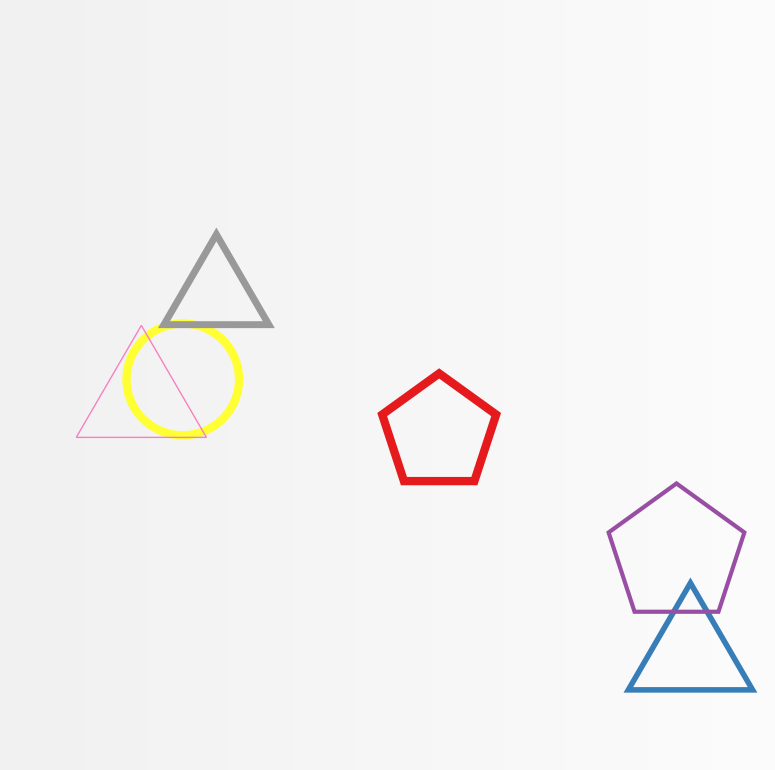[{"shape": "pentagon", "thickness": 3, "radius": 0.39, "center": [0.567, 0.438]}, {"shape": "triangle", "thickness": 2, "radius": 0.46, "center": [0.891, 0.15]}, {"shape": "pentagon", "thickness": 1.5, "radius": 0.46, "center": [0.873, 0.28]}, {"shape": "circle", "thickness": 3, "radius": 0.36, "center": [0.236, 0.507]}, {"shape": "triangle", "thickness": 0.5, "radius": 0.48, "center": [0.182, 0.48]}, {"shape": "triangle", "thickness": 2.5, "radius": 0.39, "center": [0.279, 0.617]}]